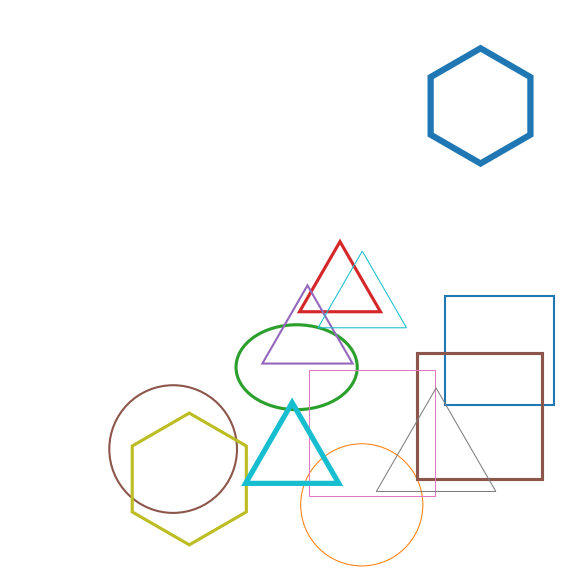[{"shape": "square", "thickness": 1, "radius": 0.47, "center": [0.866, 0.393]}, {"shape": "hexagon", "thickness": 3, "radius": 0.5, "center": [0.832, 0.816]}, {"shape": "circle", "thickness": 0.5, "radius": 0.53, "center": [0.626, 0.125]}, {"shape": "oval", "thickness": 1.5, "radius": 0.52, "center": [0.514, 0.363]}, {"shape": "triangle", "thickness": 1.5, "radius": 0.4, "center": [0.589, 0.5]}, {"shape": "triangle", "thickness": 1, "radius": 0.45, "center": [0.532, 0.415]}, {"shape": "square", "thickness": 1.5, "radius": 0.54, "center": [0.83, 0.278]}, {"shape": "circle", "thickness": 1, "radius": 0.55, "center": [0.3, 0.222]}, {"shape": "square", "thickness": 0.5, "radius": 0.54, "center": [0.644, 0.249]}, {"shape": "triangle", "thickness": 0.5, "radius": 0.6, "center": [0.755, 0.208]}, {"shape": "hexagon", "thickness": 1.5, "radius": 0.57, "center": [0.328, 0.17]}, {"shape": "triangle", "thickness": 2.5, "radius": 0.47, "center": [0.506, 0.209]}, {"shape": "triangle", "thickness": 0.5, "radius": 0.44, "center": [0.627, 0.476]}]